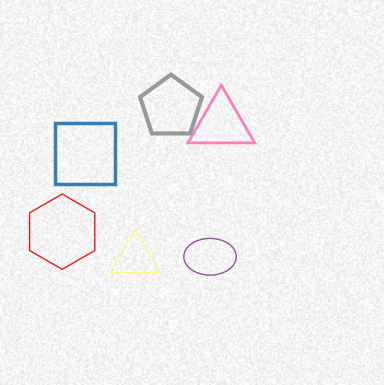[{"shape": "hexagon", "thickness": 1, "radius": 0.49, "center": [0.162, 0.398]}, {"shape": "square", "thickness": 2.5, "radius": 0.39, "center": [0.221, 0.6]}, {"shape": "oval", "thickness": 1, "radius": 0.34, "center": [0.546, 0.333]}, {"shape": "triangle", "thickness": 0.5, "radius": 0.38, "center": [0.351, 0.329]}, {"shape": "triangle", "thickness": 2, "radius": 0.5, "center": [0.575, 0.679]}, {"shape": "pentagon", "thickness": 3, "radius": 0.42, "center": [0.444, 0.722]}]